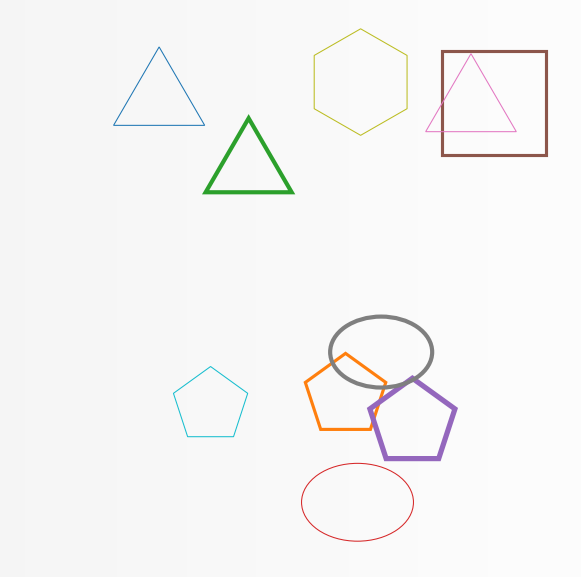[{"shape": "triangle", "thickness": 0.5, "radius": 0.45, "center": [0.274, 0.827]}, {"shape": "pentagon", "thickness": 1.5, "radius": 0.36, "center": [0.594, 0.314]}, {"shape": "triangle", "thickness": 2, "radius": 0.43, "center": [0.428, 0.709]}, {"shape": "oval", "thickness": 0.5, "radius": 0.48, "center": [0.615, 0.129]}, {"shape": "pentagon", "thickness": 2.5, "radius": 0.38, "center": [0.71, 0.267]}, {"shape": "square", "thickness": 1.5, "radius": 0.45, "center": [0.85, 0.821]}, {"shape": "triangle", "thickness": 0.5, "radius": 0.45, "center": [0.81, 0.816]}, {"shape": "oval", "thickness": 2, "radius": 0.44, "center": [0.656, 0.389]}, {"shape": "hexagon", "thickness": 0.5, "radius": 0.46, "center": [0.62, 0.857]}, {"shape": "pentagon", "thickness": 0.5, "radius": 0.34, "center": [0.362, 0.297]}]